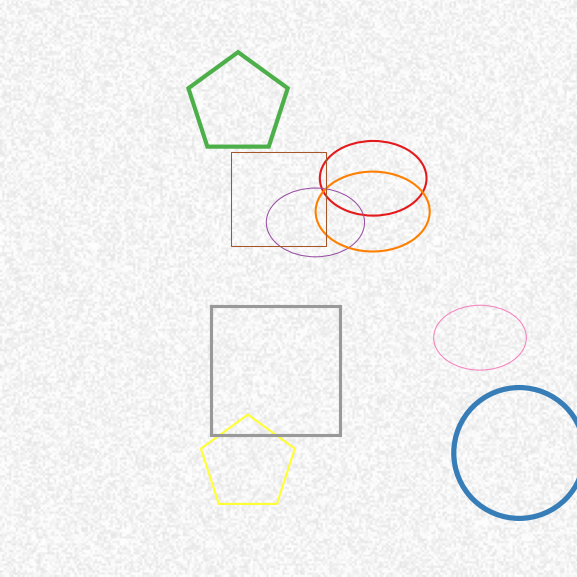[{"shape": "oval", "thickness": 1, "radius": 0.46, "center": [0.646, 0.69]}, {"shape": "circle", "thickness": 2.5, "radius": 0.57, "center": [0.899, 0.215]}, {"shape": "pentagon", "thickness": 2, "radius": 0.45, "center": [0.412, 0.818]}, {"shape": "oval", "thickness": 0.5, "radius": 0.43, "center": [0.546, 0.614]}, {"shape": "oval", "thickness": 1, "radius": 0.49, "center": [0.645, 0.633]}, {"shape": "pentagon", "thickness": 1, "radius": 0.43, "center": [0.429, 0.196]}, {"shape": "square", "thickness": 0.5, "radius": 0.41, "center": [0.482, 0.654]}, {"shape": "oval", "thickness": 0.5, "radius": 0.4, "center": [0.831, 0.414]}, {"shape": "square", "thickness": 1.5, "radius": 0.56, "center": [0.477, 0.357]}]